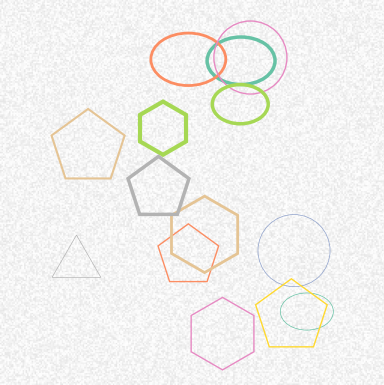[{"shape": "oval", "thickness": 0.5, "radius": 0.34, "center": [0.797, 0.191]}, {"shape": "oval", "thickness": 2.5, "radius": 0.44, "center": [0.626, 0.842]}, {"shape": "oval", "thickness": 2, "radius": 0.49, "center": [0.489, 0.846]}, {"shape": "pentagon", "thickness": 1, "radius": 0.41, "center": [0.489, 0.336]}, {"shape": "circle", "thickness": 0.5, "radius": 0.47, "center": [0.764, 0.349]}, {"shape": "circle", "thickness": 1, "radius": 0.47, "center": [0.65, 0.851]}, {"shape": "hexagon", "thickness": 1, "radius": 0.47, "center": [0.578, 0.133]}, {"shape": "hexagon", "thickness": 3, "radius": 0.35, "center": [0.423, 0.667]}, {"shape": "oval", "thickness": 2.5, "radius": 0.36, "center": [0.624, 0.729]}, {"shape": "pentagon", "thickness": 1, "radius": 0.49, "center": [0.757, 0.178]}, {"shape": "pentagon", "thickness": 1.5, "radius": 0.5, "center": [0.229, 0.617]}, {"shape": "hexagon", "thickness": 2, "radius": 0.5, "center": [0.531, 0.391]}, {"shape": "triangle", "thickness": 0.5, "radius": 0.37, "center": [0.199, 0.316]}, {"shape": "pentagon", "thickness": 2.5, "radius": 0.42, "center": [0.412, 0.51]}]